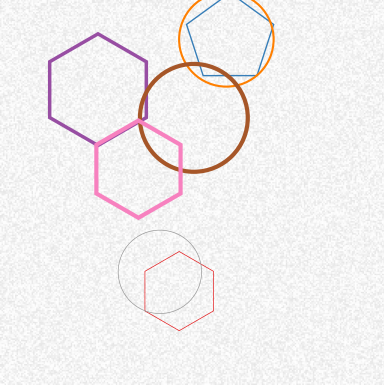[{"shape": "hexagon", "thickness": 0.5, "radius": 0.51, "center": [0.465, 0.244]}, {"shape": "pentagon", "thickness": 1, "radius": 0.59, "center": [0.598, 0.9]}, {"shape": "hexagon", "thickness": 2.5, "radius": 0.72, "center": [0.255, 0.767]}, {"shape": "circle", "thickness": 1.5, "radius": 0.61, "center": [0.588, 0.898]}, {"shape": "circle", "thickness": 3, "radius": 0.7, "center": [0.504, 0.694]}, {"shape": "hexagon", "thickness": 3, "radius": 0.63, "center": [0.36, 0.561]}, {"shape": "circle", "thickness": 0.5, "radius": 0.54, "center": [0.415, 0.294]}]